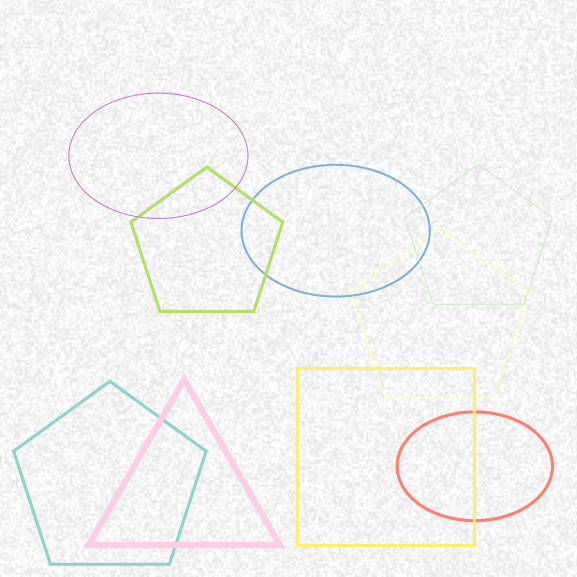[{"shape": "pentagon", "thickness": 1.5, "radius": 0.88, "center": [0.19, 0.164]}, {"shape": "pentagon", "thickness": 0.5, "radius": 0.81, "center": [0.761, 0.443]}, {"shape": "oval", "thickness": 1.5, "radius": 0.67, "center": [0.822, 0.192]}, {"shape": "oval", "thickness": 1, "radius": 0.81, "center": [0.581, 0.6]}, {"shape": "pentagon", "thickness": 1.5, "radius": 0.69, "center": [0.358, 0.572]}, {"shape": "triangle", "thickness": 3, "radius": 0.96, "center": [0.319, 0.151]}, {"shape": "oval", "thickness": 0.5, "radius": 0.78, "center": [0.274, 0.729]}, {"shape": "pentagon", "thickness": 0.5, "radius": 0.67, "center": [0.829, 0.581]}, {"shape": "square", "thickness": 1.5, "radius": 0.77, "center": [0.667, 0.209]}]